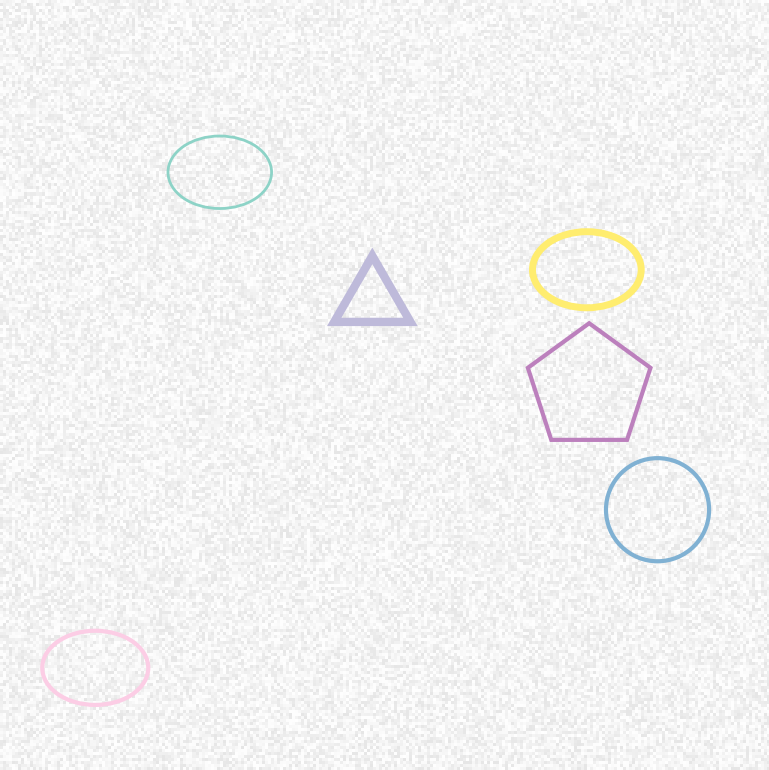[{"shape": "oval", "thickness": 1, "radius": 0.34, "center": [0.285, 0.776]}, {"shape": "triangle", "thickness": 3, "radius": 0.29, "center": [0.484, 0.611]}, {"shape": "circle", "thickness": 1.5, "radius": 0.33, "center": [0.854, 0.338]}, {"shape": "oval", "thickness": 1.5, "radius": 0.34, "center": [0.124, 0.133]}, {"shape": "pentagon", "thickness": 1.5, "radius": 0.42, "center": [0.765, 0.496]}, {"shape": "oval", "thickness": 2.5, "radius": 0.35, "center": [0.762, 0.65]}]